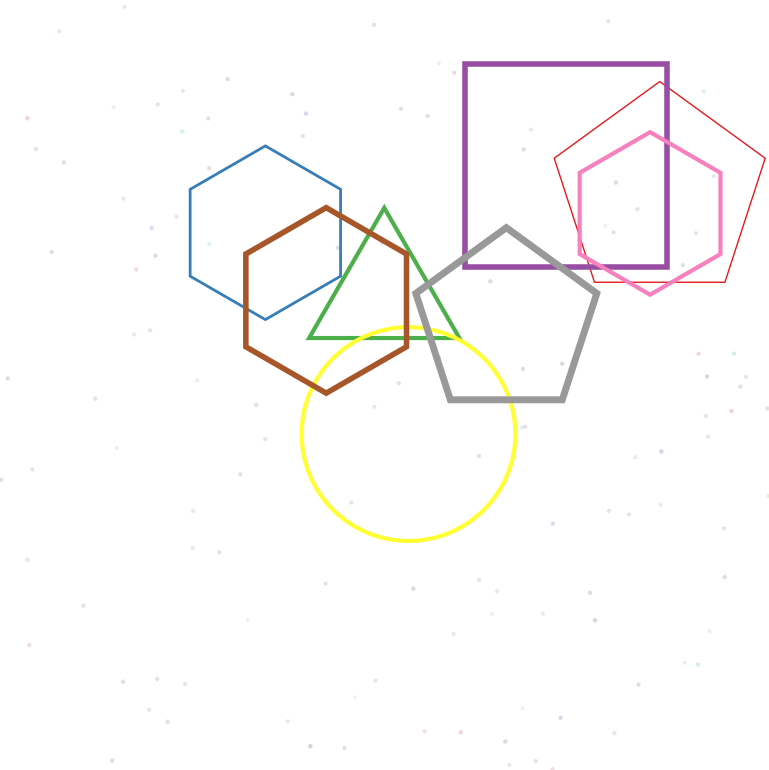[{"shape": "pentagon", "thickness": 0.5, "radius": 0.72, "center": [0.857, 0.75]}, {"shape": "hexagon", "thickness": 1, "radius": 0.56, "center": [0.345, 0.698]}, {"shape": "triangle", "thickness": 1.5, "radius": 0.56, "center": [0.499, 0.617]}, {"shape": "square", "thickness": 2, "radius": 0.66, "center": [0.735, 0.785]}, {"shape": "circle", "thickness": 1.5, "radius": 0.69, "center": [0.531, 0.436]}, {"shape": "hexagon", "thickness": 2, "radius": 0.6, "center": [0.424, 0.61]}, {"shape": "hexagon", "thickness": 1.5, "radius": 0.53, "center": [0.844, 0.723]}, {"shape": "pentagon", "thickness": 2.5, "radius": 0.62, "center": [0.658, 0.581]}]